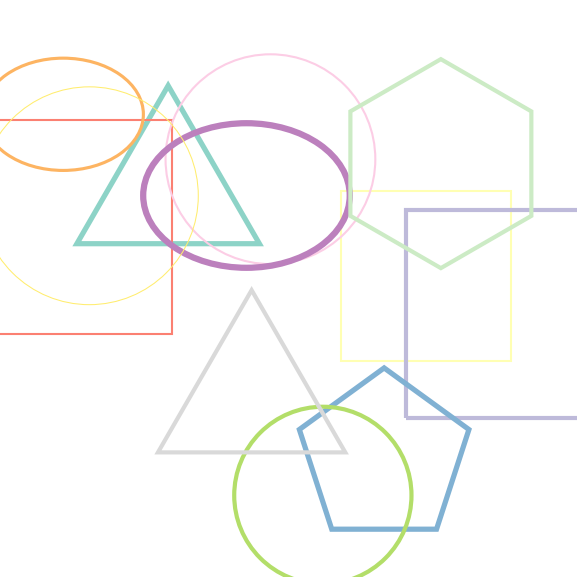[{"shape": "triangle", "thickness": 2.5, "radius": 0.91, "center": [0.291, 0.668]}, {"shape": "square", "thickness": 1, "radius": 0.74, "center": [0.737, 0.521]}, {"shape": "square", "thickness": 2, "radius": 0.9, "center": [0.884, 0.455]}, {"shape": "square", "thickness": 1, "radius": 0.93, "center": [0.112, 0.607]}, {"shape": "pentagon", "thickness": 2.5, "radius": 0.77, "center": [0.665, 0.208]}, {"shape": "oval", "thickness": 1.5, "radius": 0.69, "center": [0.109, 0.801]}, {"shape": "circle", "thickness": 2, "radius": 0.77, "center": [0.559, 0.141]}, {"shape": "circle", "thickness": 1, "radius": 0.91, "center": [0.468, 0.723]}, {"shape": "triangle", "thickness": 2, "radius": 0.94, "center": [0.436, 0.309]}, {"shape": "oval", "thickness": 3, "radius": 0.89, "center": [0.427, 0.661]}, {"shape": "hexagon", "thickness": 2, "radius": 0.9, "center": [0.763, 0.716]}, {"shape": "circle", "thickness": 0.5, "radius": 0.94, "center": [0.155, 0.66]}]